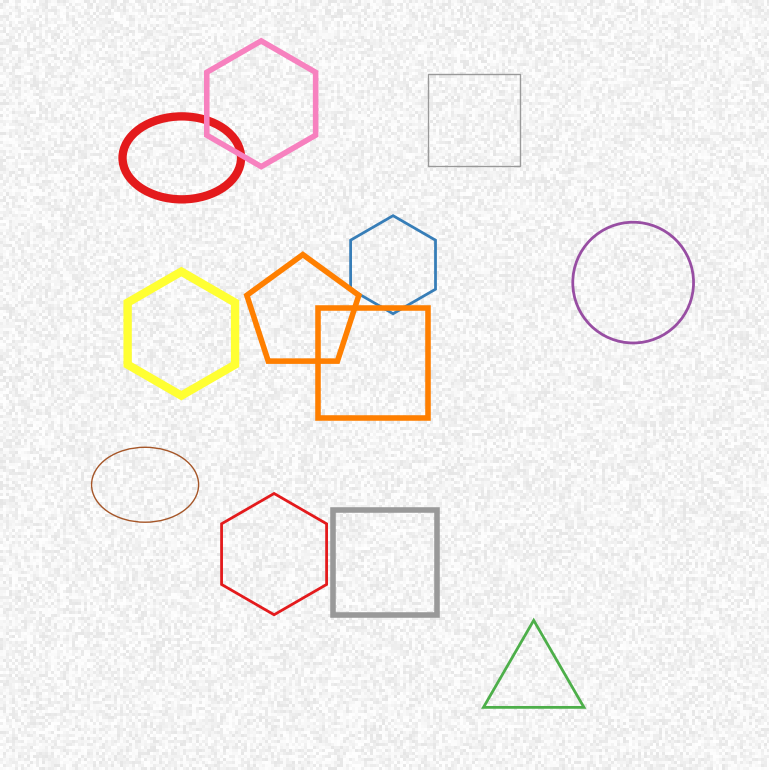[{"shape": "oval", "thickness": 3, "radius": 0.38, "center": [0.236, 0.795]}, {"shape": "hexagon", "thickness": 1, "radius": 0.39, "center": [0.356, 0.28]}, {"shape": "hexagon", "thickness": 1, "radius": 0.32, "center": [0.51, 0.656]}, {"shape": "triangle", "thickness": 1, "radius": 0.38, "center": [0.693, 0.119]}, {"shape": "circle", "thickness": 1, "radius": 0.39, "center": [0.822, 0.633]}, {"shape": "pentagon", "thickness": 2, "radius": 0.38, "center": [0.393, 0.593]}, {"shape": "square", "thickness": 2, "radius": 0.36, "center": [0.485, 0.529]}, {"shape": "hexagon", "thickness": 3, "radius": 0.4, "center": [0.236, 0.567]}, {"shape": "oval", "thickness": 0.5, "radius": 0.35, "center": [0.188, 0.37]}, {"shape": "hexagon", "thickness": 2, "radius": 0.41, "center": [0.339, 0.865]}, {"shape": "square", "thickness": 0.5, "radius": 0.3, "center": [0.616, 0.844]}, {"shape": "square", "thickness": 2, "radius": 0.34, "center": [0.5, 0.269]}]